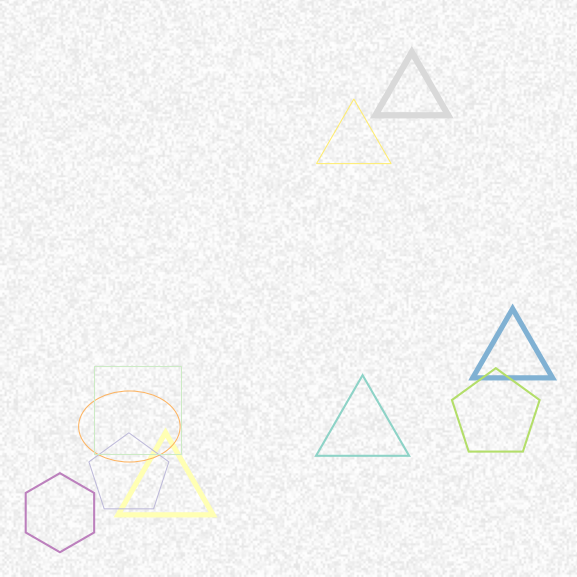[{"shape": "triangle", "thickness": 1, "radius": 0.47, "center": [0.628, 0.256]}, {"shape": "triangle", "thickness": 2.5, "radius": 0.48, "center": [0.287, 0.155]}, {"shape": "pentagon", "thickness": 0.5, "radius": 0.36, "center": [0.223, 0.177]}, {"shape": "triangle", "thickness": 2.5, "radius": 0.4, "center": [0.888, 0.385]}, {"shape": "oval", "thickness": 0.5, "radius": 0.44, "center": [0.224, 0.261]}, {"shape": "pentagon", "thickness": 1, "radius": 0.4, "center": [0.859, 0.282]}, {"shape": "triangle", "thickness": 3, "radius": 0.36, "center": [0.713, 0.836]}, {"shape": "hexagon", "thickness": 1, "radius": 0.34, "center": [0.104, 0.111]}, {"shape": "square", "thickness": 0.5, "radius": 0.38, "center": [0.238, 0.289]}, {"shape": "triangle", "thickness": 0.5, "radius": 0.37, "center": [0.613, 0.753]}]